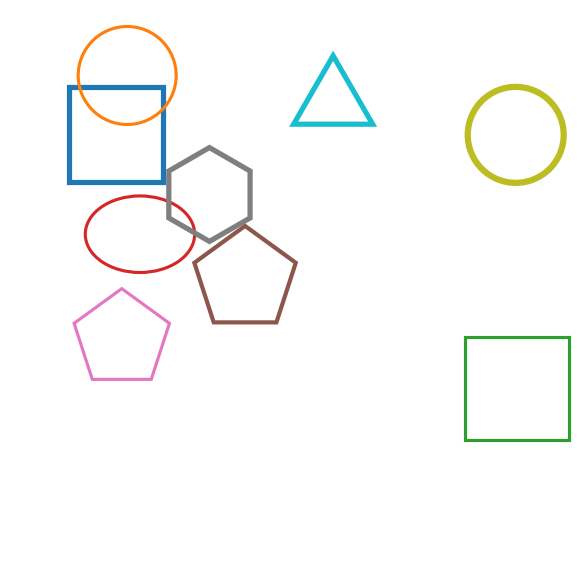[{"shape": "square", "thickness": 2.5, "radius": 0.41, "center": [0.201, 0.766]}, {"shape": "circle", "thickness": 1.5, "radius": 0.42, "center": [0.22, 0.868]}, {"shape": "square", "thickness": 1.5, "radius": 0.45, "center": [0.895, 0.327]}, {"shape": "oval", "thickness": 1.5, "radius": 0.47, "center": [0.242, 0.594]}, {"shape": "pentagon", "thickness": 2, "radius": 0.46, "center": [0.424, 0.516]}, {"shape": "pentagon", "thickness": 1.5, "radius": 0.43, "center": [0.211, 0.412]}, {"shape": "hexagon", "thickness": 2.5, "radius": 0.41, "center": [0.363, 0.662]}, {"shape": "circle", "thickness": 3, "radius": 0.42, "center": [0.893, 0.766]}, {"shape": "triangle", "thickness": 2.5, "radius": 0.39, "center": [0.577, 0.824]}]